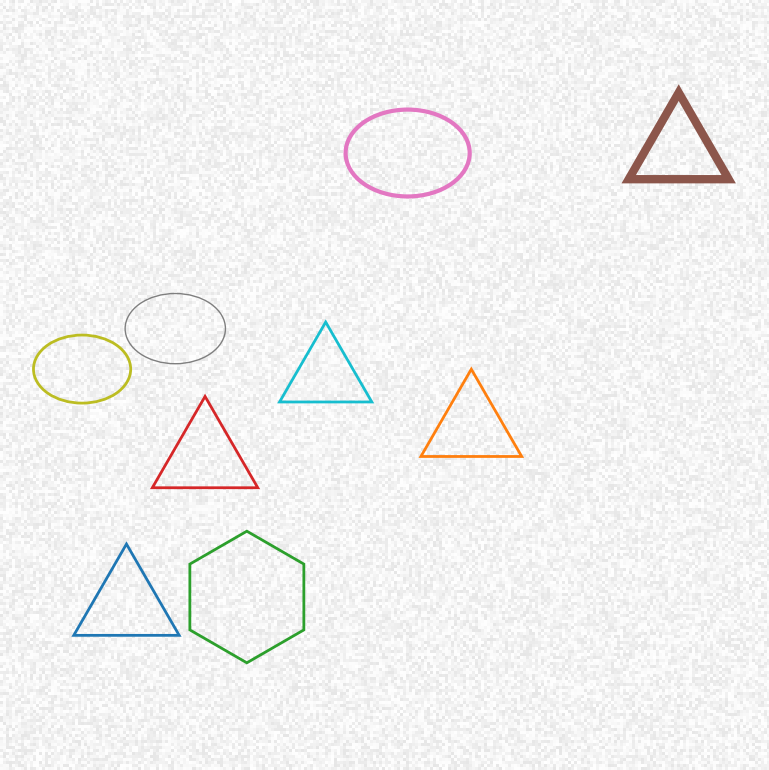[{"shape": "triangle", "thickness": 1, "radius": 0.4, "center": [0.164, 0.214]}, {"shape": "triangle", "thickness": 1, "radius": 0.38, "center": [0.612, 0.445]}, {"shape": "hexagon", "thickness": 1, "radius": 0.43, "center": [0.321, 0.225]}, {"shape": "triangle", "thickness": 1, "radius": 0.4, "center": [0.266, 0.406]}, {"shape": "triangle", "thickness": 3, "radius": 0.37, "center": [0.881, 0.805]}, {"shape": "oval", "thickness": 1.5, "radius": 0.4, "center": [0.529, 0.801]}, {"shape": "oval", "thickness": 0.5, "radius": 0.33, "center": [0.228, 0.573]}, {"shape": "oval", "thickness": 1, "radius": 0.32, "center": [0.107, 0.521]}, {"shape": "triangle", "thickness": 1, "radius": 0.35, "center": [0.423, 0.513]}]